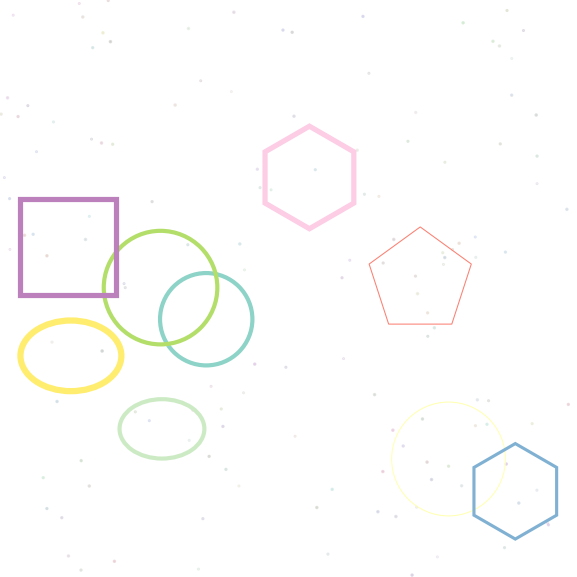[{"shape": "circle", "thickness": 2, "radius": 0.4, "center": [0.357, 0.446]}, {"shape": "circle", "thickness": 0.5, "radius": 0.49, "center": [0.777, 0.204]}, {"shape": "pentagon", "thickness": 0.5, "radius": 0.47, "center": [0.728, 0.513]}, {"shape": "hexagon", "thickness": 1.5, "radius": 0.41, "center": [0.892, 0.148]}, {"shape": "circle", "thickness": 2, "radius": 0.49, "center": [0.278, 0.501]}, {"shape": "hexagon", "thickness": 2.5, "radius": 0.44, "center": [0.536, 0.692]}, {"shape": "square", "thickness": 2.5, "radius": 0.42, "center": [0.117, 0.572]}, {"shape": "oval", "thickness": 2, "radius": 0.37, "center": [0.28, 0.257]}, {"shape": "oval", "thickness": 3, "radius": 0.44, "center": [0.123, 0.383]}]